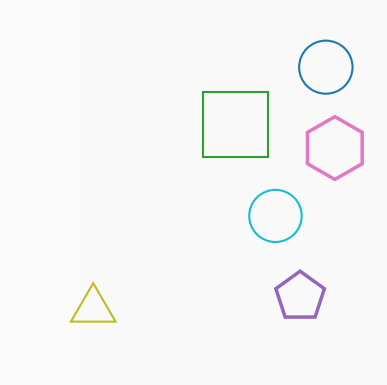[{"shape": "circle", "thickness": 1.5, "radius": 0.34, "center": [0.841, 0.826]}, {"shape": "square", "thickness": 1.5, "radius": 0.42, "center": [0.608, 0.677]}, {"shape": "pentagon", "thickness": 2.5, "radius": 0.33, "center": [0.775, 0.23]}, {"shape": "hexagon", "thickness": 2.5, "radius": 0.41, "center": [0.864, 0.615]}, {"shape": "triangle", "thickness": 1.5, "radius": 0.33, "center": [0.241, 0.198]}, {"shape": "circle", "thickness": 1.5, "radius": 0.34, "center": [0.711, 0.439]}]